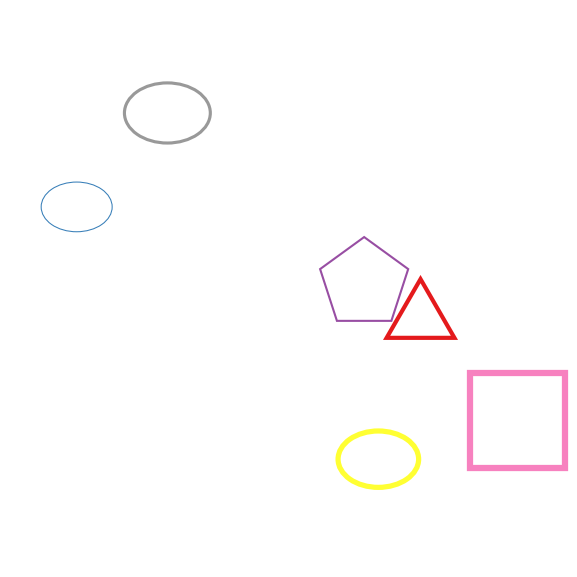[{"shape": "triangle", "thickness": 2, "radius": 0.34, "center": [0.728, 0.448]}, {"shape": "oval", "thickness": 0.5, "radius": 0.31, "center": [0.133, 0.641]}, {"shape": "pentagon", "thickness": 1, "radius": 0.4, "center": [0.631, 0.508]}, {"shape": "oval", "thickness": 2.5, "radius": 0.35, "center": [0.655, 0.204]}, {"shape": "square", "thickness": 3, "radius": 0.41, "center": [0.896, 0.271]}, {"shape": "oval", "thickness": 1.5, "radius": 0.37, "center": [0.29, 0.804]}]